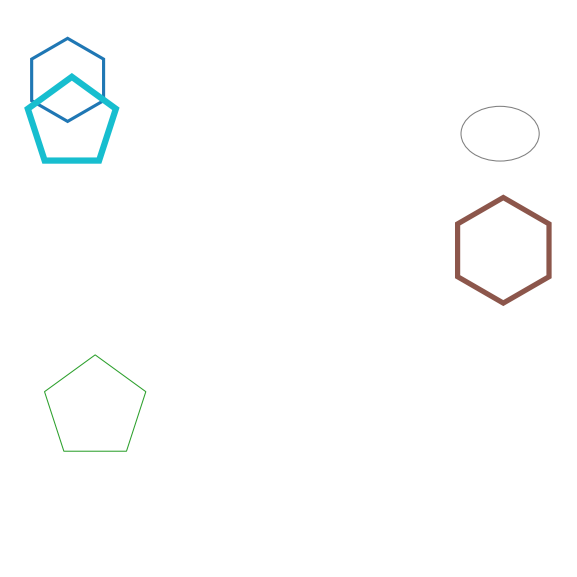[{"shape": "hexagon", "thickness": 1.5, "radius": 0.36, "center": [0.117, 0.861]}, {"shape": "pentagon", "thickness": 0.5, "radius": 0.46, "center": [0.165, 0.292]}, {"shape": "hexagon", "thickness": 2.5, "radius": 0.46, "center": [0.872, 0.566]}, {"shape": "oval", "thickness": 0.5, "radius": 0.34, "center": [0.866, 0.768]}, {"shape": "pentagon", "thickness": 3, "radius": 0.4, "center": [0.124, 0.786]}]